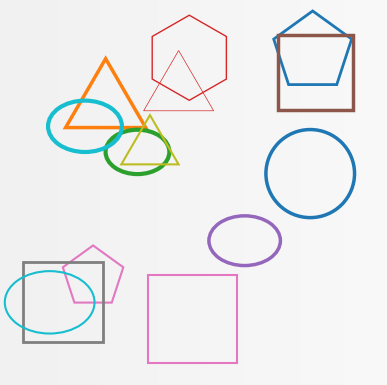[{"shape": "pentagon", "thickness": 2, "radius": 0.53, "center": [0.807, 0.866]}, {"shape": "circle", "thickness": 2.5, "radius": 0.57, "center": [0.801, 0.549]}, {"shape": "triangle", "thickness": 2.5, "radius": 0.6, "center": [0.273, 0.728]}, {"shape": "oval", "thickness": 3, "radius": 0.41, "center": [0.355, 0.605]}, {"shape": "hexagon", "thickness": 1, "radius": 0.55, "center": [0.488, 0.85]}, {"shape": "triangle", "thickness": 0.5, "radius": 0.52, "center": [0.461, 0.764]}, {"shape": "oval", "thickness": 2.5, "radius": 0.46, "center": [0.631, 0.375]}, {"shape": "square", "thickness": 2.5, "radius": 0.49, "center": [0.814, 0.811]}, {"shape": "square", "thickness": 1.5, "radius": 0.57, "center": [0.497, 0.172]}, {"shape": "pentagon", "thickness": 1.5, "radius": 0.41, "center": [0.24, 0.28]}, {"shape": "square", "thickness": 2, "radius": 0.52, "center": [0.162, 0.215]}, {"shape": "triangle", "thickness": 1.5, "radius": 0.43, "center": [0.387, 0.616]}, {"shape": "oval", "thickness": 1.5, "radius": 0.58, "center": [0.128, 0.215]}, {"shape": "oval", "thickness": 3, "radius": 0.48, "center": [0.219, 0.672]}]